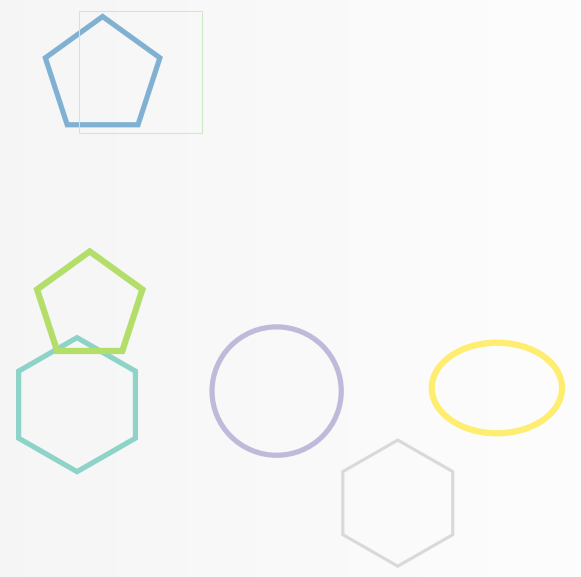[{"shape": "hexagon", "thickness": 2.5, "radius": 0.58, "center": [0.133, 0.298]}, {"shape": "circle", "thickness": 2.5, "radius": 0.56, "center": [0.476, 0.322]}, {"shape": "pentagon", "thickness": 2.5, "radius": 0.52, "center": [0.177, 0.867]}, {"shape": "pentagon", "thickness": 3, "radius": 0.48, "center": [0.154, 0.468]}, {"shape": "hexagon", "thickness": 1.5, "radius": 0.55, "center": [0.684, 0.128]}, {"shape": "square", "thickness": 0.5, "radius": 0.53, "center": [0.242, 0.875]}, {"shape": "oval", "thickness": 3, "radius": 0.56, "center": [0.855, 0.327]}]